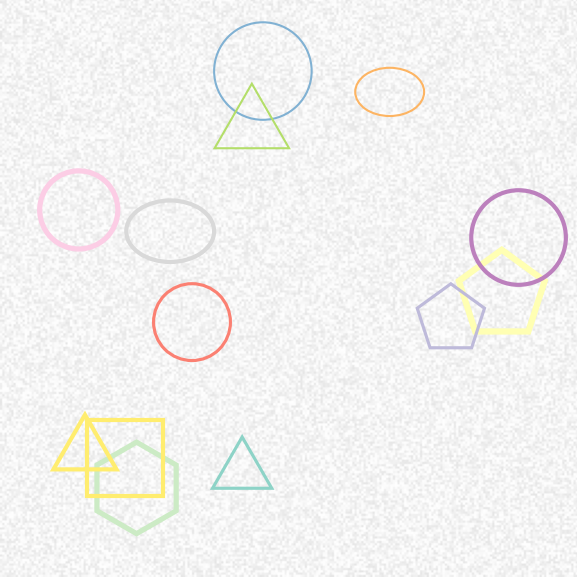[{"shape": "triangle", "thickness": 1.5, "radius": 0.3, "center": [0.419, 0.183]}, {"shape": "pentagon", "thickness": 3, "radius": 0.39, "center": [0.869, 0.488]}, {"shape": "pentagon", "thickness": 1.5, "radius": 0.31, "center": [0.781, 0.446]}, {"shape": "circle", "thickness": 1.5, "radius": 0.33, "center": [0.332, 0.441]}, {"shape": "circle", "thickness": 1, "radius": 0.42, "center": [0.455, 0.876]}, {"shape": "oval", "thickness": 1, "radius": 0.3, "center": [0.675, 0.84]}, {"shape": "triangle", "thickness": 1, "radius": 0.37, "center": [0.436, 0.78]}, {"shape": "circle", "thickness": 2.5, "radius": 0.34, "center": [0.136, 0.636]}, {"shape": "oval", "thickness": 2, "radius": 0.38, "center": [0.295, 0.599]}, {"shape": "circle", "thickness": 2, "radius": 0.41, "center": [0.898, 0.588]}, {"shape": "hexagon", "thickness": 2.5, "radius": 0.4, "center": [0.236, 0.154]}, {"shape": "square", "thickness": 2, "radius": 0.33, "center": [0.216, 0.207]}, {"shape": "triangle", "thickness": 2, "radius": 0.32, "center": [0.147, 0.218]}]